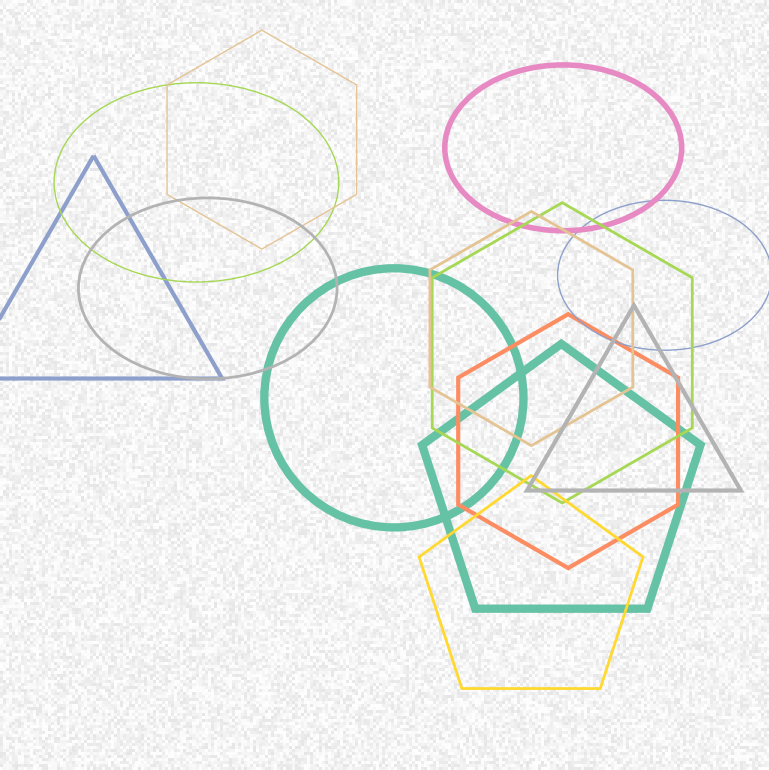[{"shape": "pentagon", "thickness": 3, "radius": 0.95, "center": [0.729, 0.363]}, {"shape": "circle", "thickness": 3, "radius": 0.84, "center": [0.512, 0.483]}, {"shape": "hexagon", "thickness": 1.5, "radius": 0.82, "center": [0.738, 0.427]}, {"shape": "triangle", "thickness": 1.5, "radius": 0.96, "center": [0.122, 0.605]}, {"shape": "oval", "thickness": 0.5, "radius": 0.7, "center": [0.863, 0.643]}, {"shape": "oval", "thickness": 2, "radius": 0.77, "center": [0.731, 0.808]}, {"shape": "hexagon", "thickness": 1, "radius": 0.98, "center": [0.73, 0.542]}, {"shape": "oval", "thickness": 0.5, "radius": 0.92, "center": [0.255, 0.763]}, {"shape": "pentagon", "thickness": 1, "radius": 0.76, "center": [0.69, 0.229]}, {"shape": "hexagon", "thickness": 1, "radius": 0.76, "center": [0.69, 0.573]}, {"shape": "hexagon", "thickness": 0.5, "radius": 0.71, "center": [0.34, 0.819]}, {"shape": "triangle", "thickness": 1.5, "radius": 0.8, "center": [0.823, 0.443]}, {"shape": "oval", "thickness": 1, "radius": 0.84, "center": [0.27, 0.625]}]